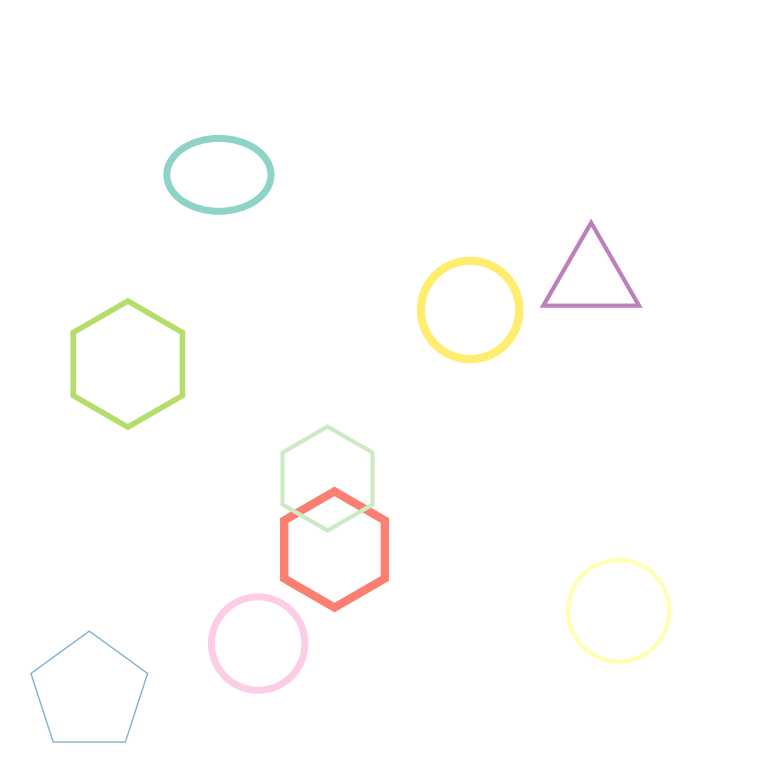[{"shape": "oval", "thickness": 2.5, "radius": 0.34, "center": [0.284, 0.773]}, {"shape": "circle", "thickness": 1.5, "radius": 0.33, "center": [0.803, 0.207]}, {"shape": "hexagon", "thickness": 3, "radius": 0.38, "center": [0.434, 0.286]}, {"shape": "pentagon", "thickness": 0.5, "radius": 0.4, "center": [0.116, 0.101]}, {"shape": "hexagon", "thickness": 2, "radius": 0.41, "center": [0.166, 0.527]}, {"shape": "circle", "thickness": 2.5, "radius": 0.3, "center": [0.335, 0.164]}, {"shape": "triangle", "thickness": 1.5, "radius": 0.36, "center": [0.768, 0.639]}, {"shape": "hexagon", "thickness": 1.5, "radius": 0.34, "center": [0.425, 0.379]}, {"shape": "circle", "thickness": 3, "radius": 0.32, "center": [0.611, 0.597]}]